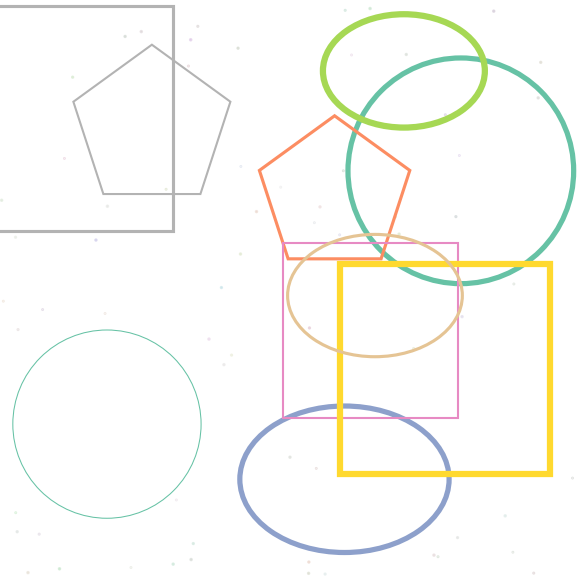[{"shape": "circle", "thickness": 2.5, "radius": 0.98, "center": [0.798, 0.703]}, {"shape": "circle", "thickness": 0.5, "radius": 0.81, "center": [0.185, 0.265]}, {"shape": "pentagon", "thickness": 1.5, "radius": 0.68, "center": [0.579, 0.662]}, {"shape": "oval", "thickness": 2.5, "radius": 0.91, "center": [0.596, 0.169]}, {"shape": "square", "thickness": 1, "radius": 0.76, "center": [0.642, 0.427]}, {"shape": "oval", "thickness": 3, "radius": 0.7, "center": [0.699, 0.876]}, {"shape": "square", "thickness": 3, "radius": 0.91, "center": [0.771, 0.36]}, {"shape": "oval", "thickness": 1.5, "radius": 0.76, "center": [0.649, 0.487]}, {"shape": "square", "thickness": 1.5, "radius": 0.98, "center": [0.104, 0.794]}, {"shape": "pentagon", "thickness": 1, "radius": 0.71, "center": [0.263, 0.779]}]